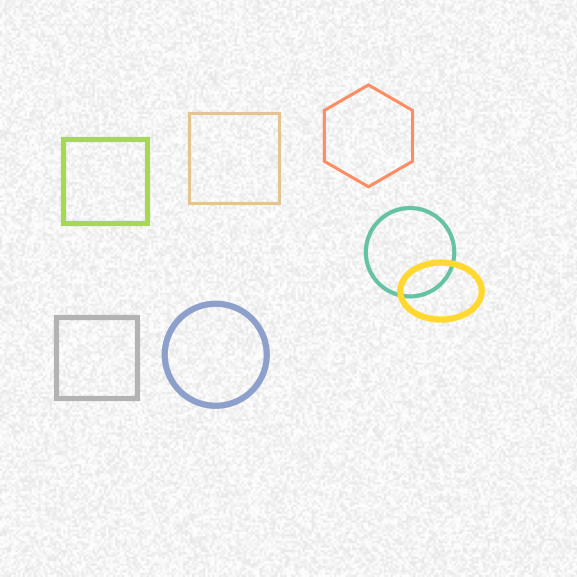[{"shape": "circle", "thickness": 2, "radius": 0.38, "center": [0.71, 0.562]}, {"shape": "hexagon", "thickness": 1.5, "radius": 0.44, "center": [0.638, 0.764]}, {"shape": "circle", "thickness": 3, "radius": 0.44, "center": [0.374, 0.385]}, {"shape": "square", "thickness": 2.5, "radius": 0.36, "center": [0.182, 0.686]}, {"shape": "oval", "thickness": 3, "radius": 0.35, "center": [0.764, 0.495]}, {"shape": "square", "thickness": 1.5, "radius": 0.39, "center": [0.404, 0.726]}, {"shape": "square", "thickness": 2.5, "radius": 0.35, "center": [0.167, 0.38]}]